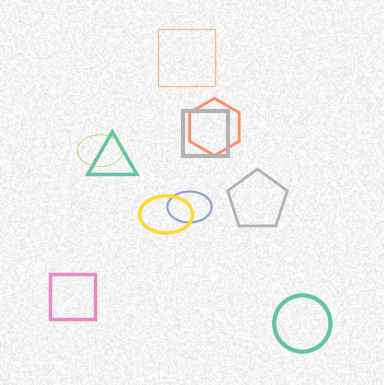[{"shape": "circle", "thickness": 3, "radius": 0.37, "center": [0.785, 0.16]}, {"shape": "triangle", "thickness": 2.5, "radius": 0.37, "center": [0.292, 0.584]}, {"shape": "hexagon", "thickness": 2, "radius": 0.37, "center": [0.557, 0.67]}, {"shape": "oval", "thickness": 1.5, "radius": 0.29, "center": [0.492, 0.462]}, {"shape": "square", "thickness": 2.5, "radius": 0.29, "center": [0.188, 0.23]}, {"shape": "oval", "thickness": 0.5, "radius": 0.29, "center": [0.26, 0.609]}, {"shape": "oval", "thickness": 2.5, "radius": 0.34, "center": [0.431, 0.443]}, {"shape": "square", "thickness": 1, "radius": 0.37, "center": [0.485, 0.85]}, {"shape": "square", "thickness": 3, "radius": 0.29, "center": [0.533, 0.652]}, {"shape": "pentagon", "thickness": 2, "radius": 0.41, "center": [0.669, 0.479]}]